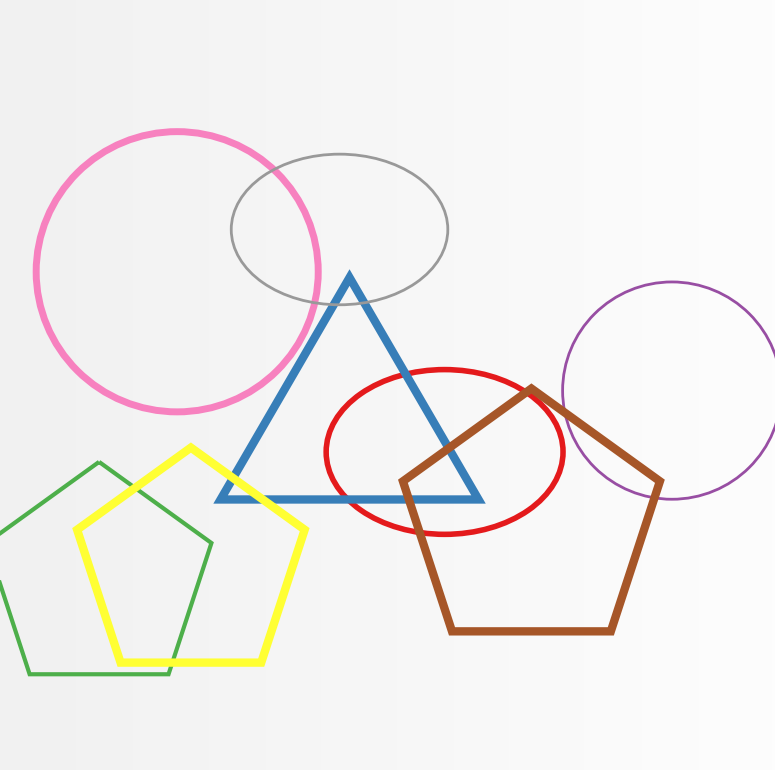[{"shape": "oval", "thickness": 2, "radius": 0.76, "center": [0.574, 0.413]}, {"shape": "triangle", "thickness": 3, "radius": 0.96, "center": [0.451, 0.447]}, {"shape": "pentagon", "thickness": 1.5, "radius": 0.76, "center": [0.128, 0.248]}, {"shape": "circle", "thickness": 1, "radius": 0.71, "center": [0.867, 0.493]}, {"shape": "pentagon", "thickness": 3, "radius": 0.77, "center": [0.246, 0.264]}, {"shape": "pentagon", "thickness": 3, "radius": 0.87, "center": [0.686, 0.321]}, {"shape": "circle", "thickness": 2.5, "radius": 0.91, "center": [0.229, 0.647]}, {"shape": "oval", "thickness": 1, "radius": 0.7, "center": [0.438, 0.702]}]